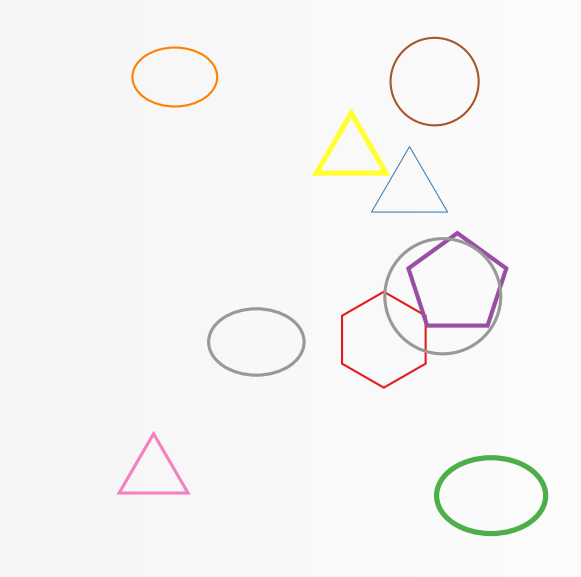[{"shape": "hexagon", "thickness": 1, "radius": 0.42, "center": [0.66, 0.411]}, {"shape": "triangle", "thickness": 0.5, "radius": 0.38, "center": [0.705, 0.67]}, {"shape": "oval", "thickness": 2.5, "radius": 0.47, "center": [0.845, 0.141]}, {"shape": "pentagon", "thickness": 2, "radius": 0.44, "center": [0.787, 0.507]}, {"shape": "oval", "thickness": 1, "radius": 0.36, "center": [0.301, 0.866]}, {"shape": "triangle", "thickness": 2.5, "radius": 0.35, "center": [0.604, 0.734]}, {"shape": "circle", "thickness": 1, "radius": 0.38, "center": [0.748, 0.858]}, {"shape": "triangle", "thickness": 1.5, "radius": 0.34, "center": [0.264, 0.18]}, {"shape": "circle", "thickness": 1.5, "radius": 0.5, "center": [0.762, 0.486]}, {"shape": "oval", "thickness": 1.5, "radius": 0.41, "center": [0.441, 0.407]}]